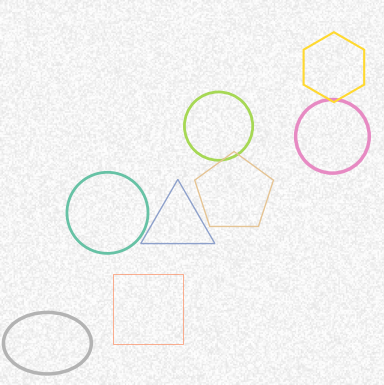[{"shape": "circle", "thickness": 2, "radius": 0.53, "center": [0.279, 0.447]}, {"shape": "square", "thickness": 0.5, "radius": 0.45, "center": [0.385, 0.197]}, {"shape": "triangle", "thickness": 1, "radius": 0.56, "center": [0.462, 0.423]}, {"shape": "circle", "thickness": 2.5, "radius": 0.48, "center": [0.863, 0.646]}, {"shape": "circle", "thickness": 2, "radius": 0.44, "center": [0.568, 0.672]}, {"shape": "hexagon", "thickness": 1.5, "radius": 0.45, "center": [0.867, 0.826]}, {"shape": "pentagon", "thickness": 1, "radius": 0.54, "center": [0.608, 0.499]}, {"shape": "oval", "thickness": 2.5, "radius": 0.57, "center": [0.123, 0.109]}]